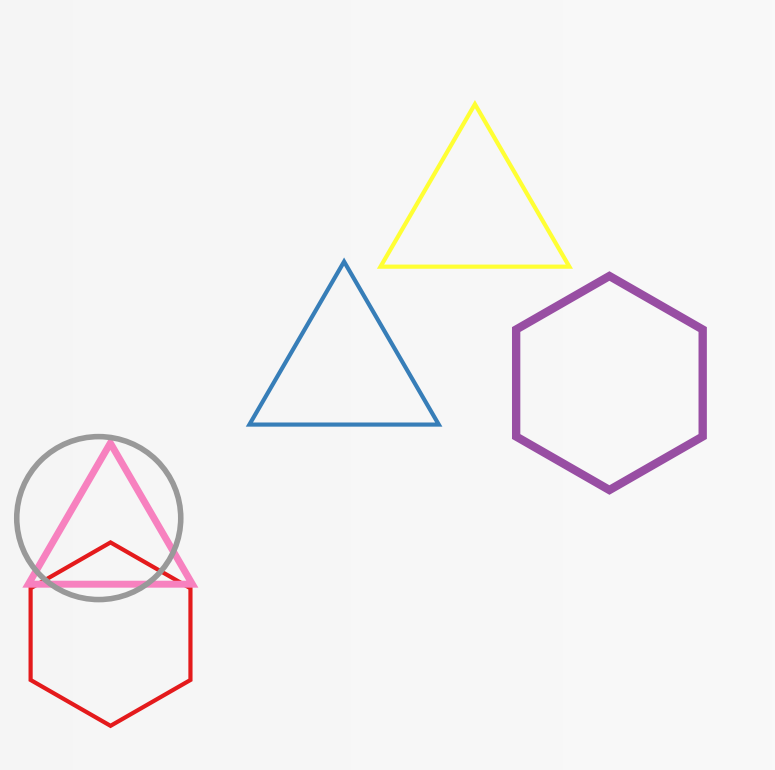[{"shape": "hexagon", "thickness": 1.5, "radius": 0.6, "center": [0.143, 0.176]}, {"shape": "triangle", "thickness": 1.5, "radius": 0.71, "center": [0.444, 0.519]}, {"shape": "hexagon", "thickness": 3, "radius": 0.69, "center": [0.786, 0.503]}, {"shape": "triangle", "thickness": 1.5, "radius": 0.7, "center": [0.613, 0.724]}, {"shape": "triangle", "thickness": 2.5, "radius": 0.61, "center": [0.142, 0.302]}, {"shape": "circle", "thickness": 2, "radius": 0.53, "center": [0.127, 0.327]}]